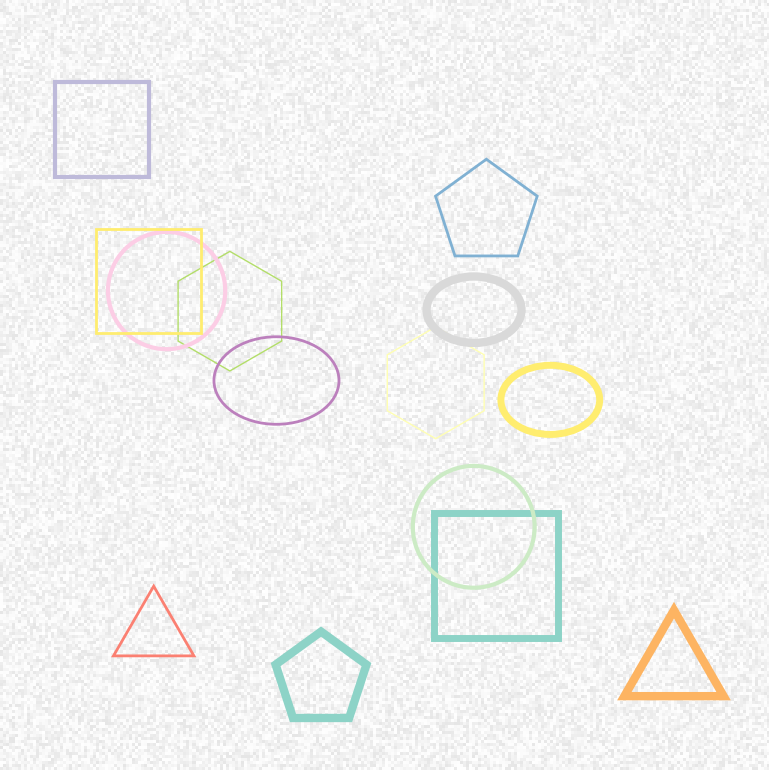[{"shape": "square", "thickness": 2.5, "radius": 0.41, "center": [0.644, 0.252]}, {"shape": "pentagon", "thickness": 3, "radius": 0.31, "center": [0.417, 0.118]}, {"shape": "hexagon", "thickness": 0.5, "radius": 0.36, "center": [0.566, 0.503]}, {"shape": "square", "thickness": 1.5, "radius": 0.31, "center": [0.132, 0.832]}, {"shape": "triangle", "thickness": 1, "radius": 0.3, "center": [0.2, 0.178]}, {"shape": "pentagon", "thickness": 1, "radius": 0.35, "center": [0.632, 0.724]}, {"shape": "triangle", "thickness": 3, "radius": 0.37, "center": [0.875, 0.133]}, {"shape": "hexagon", "thickness": 0.5, "radius": 0.39, "center": [0.299, 0.596]}, {"shape": "circle", "thickness": 1.5, "radius": 0.38, "center": [0.216, 0.623]}, {"shape": "oval", "thickness": 3, "radius": 0.31, "center": [0.616, 0.598]}, {"shape": "oval", "thickness": 1, "radius": 0.41, "center": [0.359, 0.506]}, {"shape": "circle", "thickness": 1.5, "radius": 0.4, "center": [0.615, 0.316]}, {"shape": "oval", "thickness": 2.5, "radius": 0.32, "center": [0.715, 0.481]}, {"shape": "square", "thickness": 1, "radius": 0.34, "center": [0.193, 0.635]}]